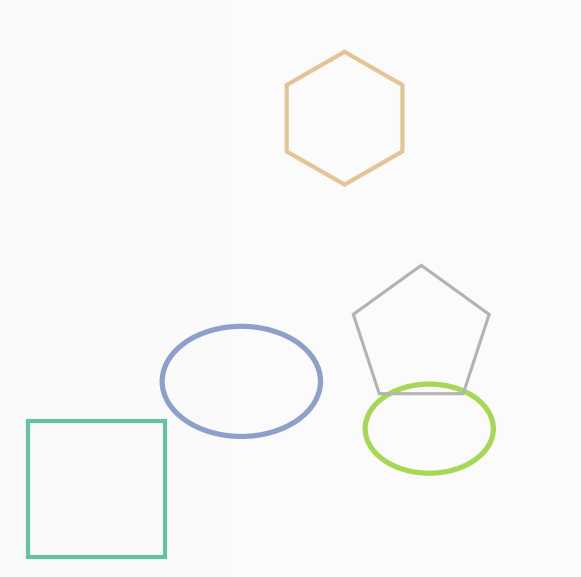[{"shape": "square", "thickness": 2, "radius": 0.59, "center": [0.166, 0.153]}, {"shape": "oval", "thickness": 2.5, "radius": 0.68, "center": [0.415, 0.339]}, {"shape": "oval", "thickness": 2.5, "radius": 0.55, "center": [0.739, 0.257]}, {"shape": "hexagon", "thickness": 2, "radius": 0.57, "center": [0.593, 0.794]}, {"shape": "pentagon", "thickness": 1.5, "radius": 0.61, "center": [0.725, 0.417]}]